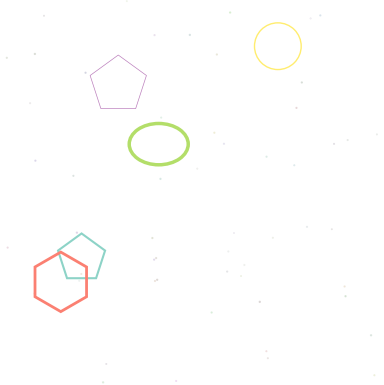[{"shape": "pentagon", "thickness": 1.5, "radius": 0.32, "center": [0.212, 0.329]}, {"shape": "hexagon", "thickness": 2, "radius": 0.39, "center": [0.158, 0.268]}, {"shape": "oval", "thickness": 2.5, "radius": 0.38, "center": [0.412, 0.626]}, {"shape": "pentagon", "thickness": 0.5, "radius": 0.38, "center": [0.307, 0.78]}, {"shape": "circle", "thickness": 1, "radius": 0.3, "center": [0.722, 0.88]}]